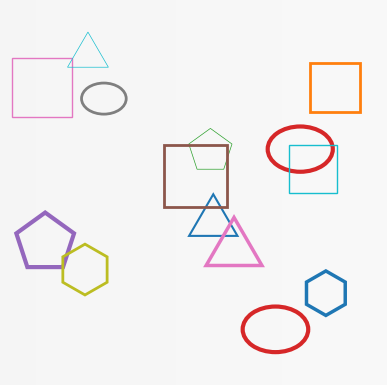[{"shape": "triangle", "thickness": 1.5, "radius": 0.36, "center": [0.55, 0.423]}, {"shape": "hexagon", "thickness": 2.5, "radius": 0.29, "center": [0.841, 0.238]}, {"shape": "square", "thickness": 2, "radius": 0.32, "center": [0.865, 0.773]}, {"shape": "pentagon", "thickness": 0.5, "radius": 0.29, "center": [0.543, 0.608]}, {"shape": "oval", "thickness": 3, "radius": 0.42, "center": [0.775, 0.613]}, {"shape": "oval", "thickness": 3, "radius": 0.42, "center": [0.711, 0.145]}, {"shape": "pentagon", "thickness": 3, "radius": 0.39, "center": [0.117, 0.37]}, {"shape": "square", "thickness": 2, "radius": 0.4, "center": [0.505, 0.543]}, {"shape": "square", "thickness": 1, "radius": 0.39, "center": [0.109, 0.772]}, {"shape": "triangle", "thickness": 2.5, "radius": 0.42, "center": [0.604, 0.352]}, {"shape": "oval", "thickness": 2, "radius": 0.29, "center": [0.268, 0.744]}, {"shape": "hexagon", "thickness": 2, "radius": 0.33, "center": [0.219, 0.3]}, {"shape": "triangle", "thickness": 0.5, "radius": 0.3, "center": [0.227, 0.856]}, {"shape": "square", "thickness": 1, "radius": 0.31, "center": [0.808, 0.56]}]